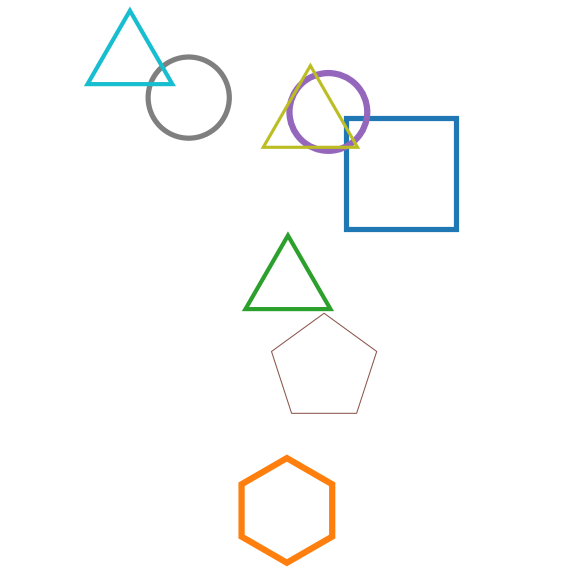[{"shape": "square", "thickness": 2.5, "radius": 0.48, "center": [0.694, 0.699]}, {"shape": "hexagon", "thickness": 3, "radius": 0.45, "center": [0.497, 0.115]}, {"shape": "triangle", "thickness": 2, "radius": 0.42, "center": [0.499, 0.506]}, {"shape": "circle", "thickness": 3, "radius": 0.34, "center": [0.569, 0.805]}, {"shape": "pentagon", "thickness": 0.5, "radius": 0.48, "center": [0.561, 0.361]}, {"shape": "circle", "thickness": 2.5, "radius": 0.35, "center": [0.327, 0.83]}, {"shape": "triangle", "thickness": 1.5, "radius": 0.47, "center": [0.537, 0.791]}, {"shape": "triangle", "thickness": 2, "radius": 0.42, "center": [0.225, 0.896]}]